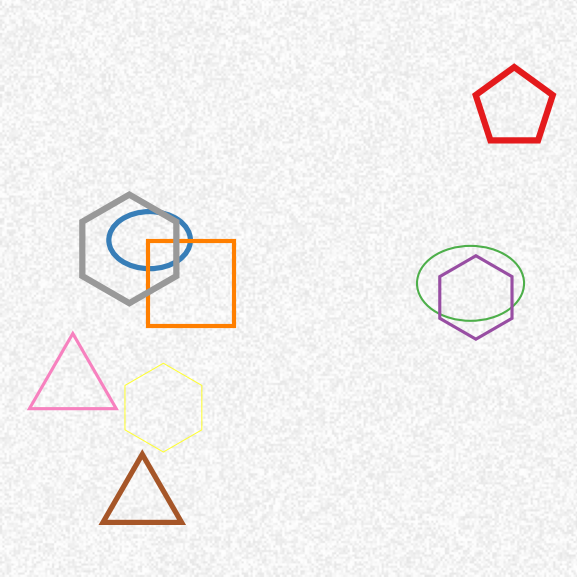[{"shape": "pentagon", "thickness": 3, "radius": 0.35, "center": [0.89, 0.813]}, {"shape": "oval", "thickness": 2.5, "radius": 0.35, "center": [0.259, 0.583]}, {"shape": "oval", "thickness": 1, "radius": 0.46, "center": [0.815, 0.508]}, {"shape": "hexagon", "thickness": 1.5, "radius": 0.36, "center": [0.824, 0.484]}, {"shape": "square", "thickness": 2, "radius": 0.37, "center": [0.331, 0.509]}, {"shape": "hexagon", "thickness": 0.5, "radius": 0.38, "center": [0.283, 0.293]}, {"shape": "triangle", "thickness": 2.5, "radius": 0.39, "center": [0.246, 0.134]}, {"shape": "triangle", "thickness": 1.5, "radius": 0.43, "center": [0.126, 0.335]}, {"shape": "hexagon", "thickness": 3, "radius": 0.47, "center": [0.224, 0.568]}]